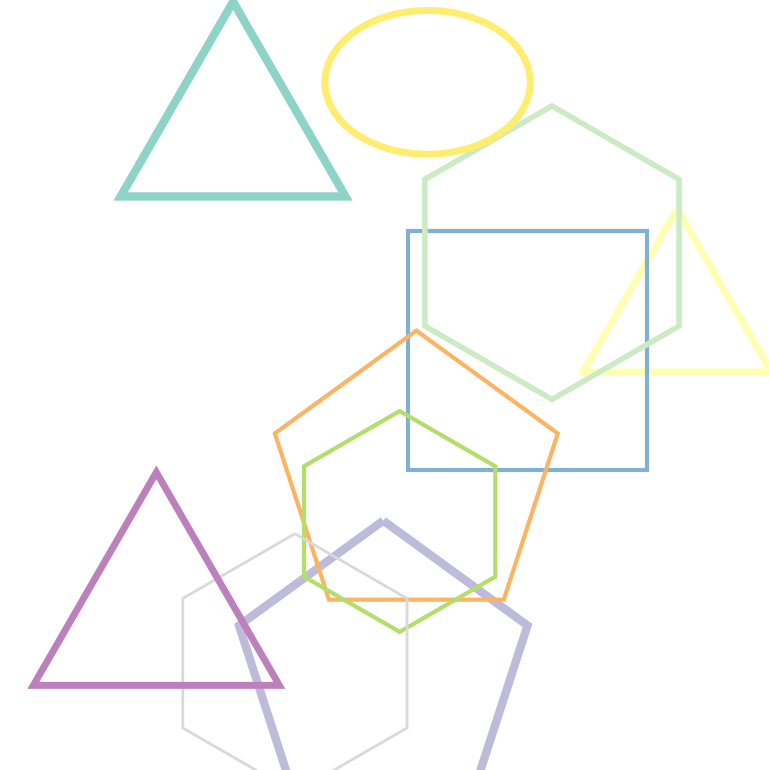[{"shape": "triangle", "thickness": 3, "radius": 0.84, "center": [0.303, 0.829]}, {"shape": "triangle", "thickness": 2.5, "radius": 0.71, "center": [0.88, 0.588]}, {"shape": "pentagon", "thickness": 3, "radius": 0.99, "center": [0.498, 0.127]}, {"shape": "square", "thickness": 1.5, "radius": 0.77, "center": [0.685, 0.545]}, {"shape": "pentagon", "thickness": 1.5, "radius": 0.97, "center": [0.541, 0.377]}, {"shape": "hexagon", "thickness": 1.5, "radius": 0.72, "center": [0.519, 0.323]}, {"shape": "hexagon", "thickness": 1, "radius": 0.84, "center": [0.383, 0.139]}, {"shape": "triangle", "thickness": 2.5, "radius": 0.92, "center": [0.203, 0.202]}, {"shape": "hexagon", "thickness": 2, "radius": 0.95, "center": [0.717, 0.672]}, {"shape": "oval", "thickness": 2.5, "radius": 0.67, "center": [0.555, 0.893]}]